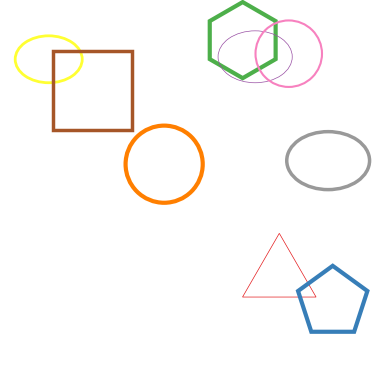[{"shape": "triangle", "thickness": 0.5, "radius": 0.55, "center": [0.725, 0.284]}, {"shape": "pentagon", "thickness": 3, "radius": 0.47, "center": [0.864, 0.215]}, {"shape": "hexagon", "thickness": 3, "radius": 0.49, "center": [0.63, 0.896]}, {"shape": "oval", "thickness": 0.5, "radius": 0.48, "center": [0.663, 0.852]}, {"shape": "circle", "thickness": 3, "radius": 0.5, "center": [0.426, 0.574]}, {"shape": "oval", "thickness": 2, "radius": 0.44, "center": [0.127, 0.846]}, {"shape": "square", "thickness": 2.5, "radius": 0.51, "center": [0.241, 0.766]}, {"shape": "circle", "thickness": 1.5, "radius": 0.43, "center": [0.75, 0.861]}, {"shape": "oval", "thickness": 2.5, "radius": 0.54, "center": [0.852, 0.583]}]